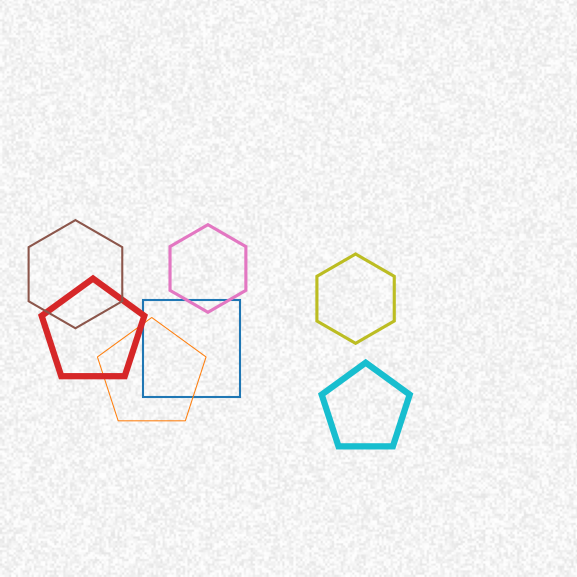[{"shape": "square", "thickness": 1, "radius": 0.42, "center": [0.331, 0.396]}, {"shape": "pentagon", "thickness": 0.5, "radius": 0.49, "center": [0.263, 0.35]}, {"shape": "pentagon", "thickness": 3, "radius": 0.47, "center": [0.161, 0.423]}, {"shape": "hexagon", "thickness": 1, "radius": 0.47, "center": [0.131, 0.524]}, {"shape": "hexagon", "thickness": 1.5, "radius": 0.38, "center": [0.36, 0.534]}, {"shape": "hexagon", "thickness": 1.5, "radius": 0.39, "center": [0.616, 0.482]}, {"shape": "pentagon", "thickness": 3, "radius": 0.4, "center": [0.633, 0.291]}]